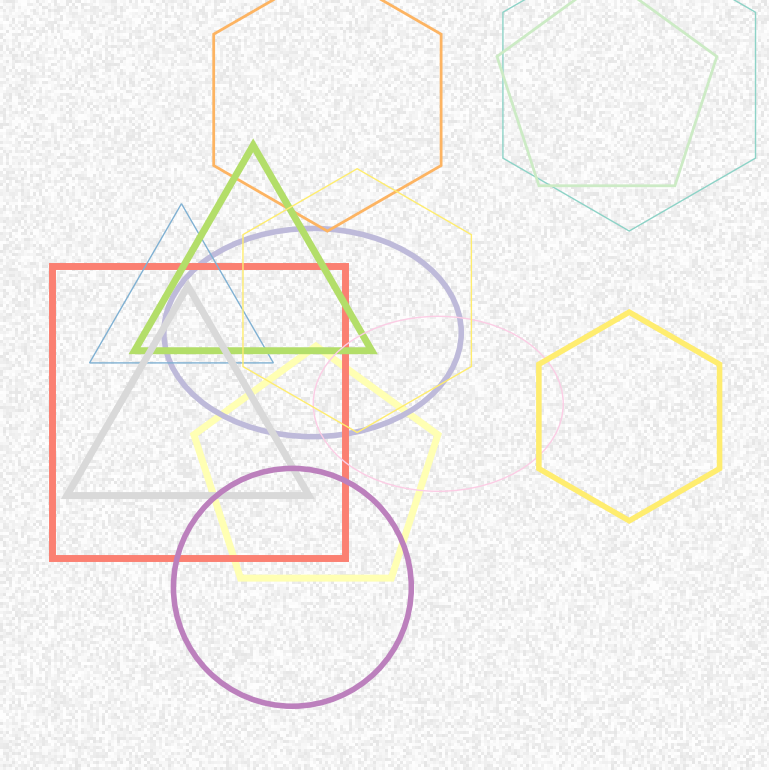[{"shape": "hexagon", "thickness": 0.5, "radius": 0.95, "center": [0.817, 0.889]}, {"shape": "pentagon", "thickness": 2.5, "radius": 0.83, "center": [0.41, 0.384]}, {"shape": "oval", "thickness": 2, "radius": 0.97, "center": [0.406, 0.568]}, {"shape": "square", "thickness": 2.5, "radius": 0.95, "center": [0.258, 0.465]}, {"shape": "triangle", "thickness": 0.5, "radius": 0.69, "center": [0.236, 0.598]}, {"shape": "hexagon", "thickness": 1, "radius": 0.85, "center": [0.425, 0.87]}, {"shape": "triangle", "thickness": 2.5, "radius": 0.89, "center": [0.329, 0.633]}, {"shape": "oval", "thickness": 0.5, "radius": 0.81, "center": [0.569, 0.476]}, {"shape": "triangle", "thickness": 2.5, "radius": 0.91, "center": [0.244, 0.447]}, {"shape": "circle", "thickness": 2, "radius": 0.77, "center": [0.38, 0.237]}, {"shape": "pentagon", "thickness": 1, "radius": 0.75, "center": [0.788, 0.88]}, {"shape": "hexagon", "thickness": 0.5, "radius": 0.86, "center": [0.464, 0.61]}, {"shape": "hexagon", "thickness": 2, "radius": 0.68, "center": [0.817, 0.459]}]